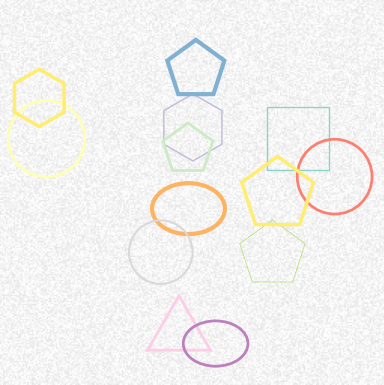[{"shape": "square", "thickness": 1, "radius": 0.41, "center": [0.774, 0.641]}, {"shape": "circle", "thickness": 2, "radius": 0.5, "center": [0.121, 0.639]}, {"shape": "hexagon", "thickness": 1, "radius": 0.44, "center": [0.501, 0.669]}, {"shape": "circle", "thickness": 2, "radius": 0.49, "center": [0.869, 0.541]}, {"shape": "pentagon", "thickness": 3, "radius": 0.39, "center": [0.509, 0.819]}, {"shape": "oval", "thickness": 3, "radius": 0.47, "center": [0.49, 0.458]}, {"shape": "pentagon", "thickness": 0.5, "radius": 0.45, "center": [0.708, 0.34]}, {"shape": "triangle", "thickness": 2, "radius": 0.47, "center": [0.465, 0.138]}, {"shape": "circle", "thickness": 1.5, "radius": 0.41, "center": [0.418, 0.345]}, {"shape": "oval", "thickness": 2, "radius": 0.42, "center": [0.56, 0.108]}, {"shape": "pentagon", "thickness": 2, "radius": 0.34, "center": [0.488, 0.612]}, {"shape": "hexagon", "thickness": 2.5, "radius": 0.37, "center": [0.102, 0.746]}, {"shape": "pentagon", "thickness": 2.5, "radius": 0.49, "center": [0.721, 0.496]}]